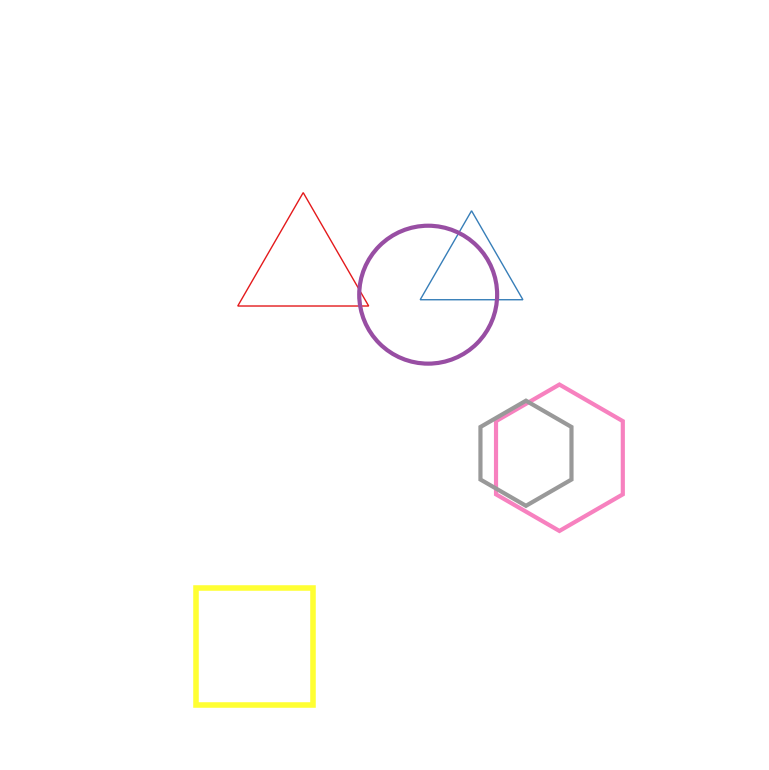[{"shape": "triangle", "thickness": 0.5, "radius": 0.49, "center": [0.394, 0.652]}, {"shape": "triangle", "thickness": 0.5, "radius": 0.39, "center": [0.612, 0.649]}, {"shape": "circle", "thickness": 1.5, "radius": 0.45, "center": [0.556, 0.617]}, {"shape": "square", "thickness": 2, "radius": 0.38, "center": [0.331, 0.16]}, {"shape": "hexagon", "thickness": 1.5, "radius": 0.48, "center": [0.727, 0.406]}, {"shape": "hexagon", "thickness": 1.5, "radius": 0.34, "center": [0.683, 0.411]}]